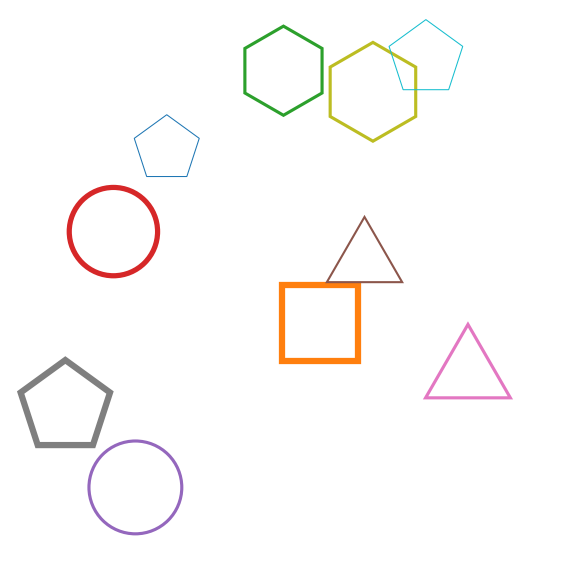[{"shape": "pentagon", "thickness": 0.5, "radius": 0.3, "center": [0.289, 0.741]}, {"shape": "square", "thickness": 3, "radius": 0.33, "center": [0.555, 0.44]}, {"shape": "hexagon", "thickness": 1.5, "radius": 0.39, "center": [0.491, 0.877]}, {"shape": "circle", "thickness": 2.5, "radius": 0.38, "center": [0.196, 0.598]}, {"shape": "circle", "thickness": 1.5, "radius": 0.4, "center": [0.234, 0.155]}, {"shape": "triangle", "thickness": 1, "radius": 0.38, "center": [0.631, 0.548]}, {"shape": "triangle", "thickness": 1.5, "radius": 0.42, "center": [0.81, 0.353]}, {"shape": "pentagon", "thickness": 3, "radius": 0.41, "center": [0.113, 0.294]}, {"shape": "hexagon", "thickness": 1.5, "radius": 0.43, "center": [0.646, 0.84]}, {"shape": "pentagon", "thickness": 0.5, "radius": 0.34, "center": [0.737, 0.898]}]